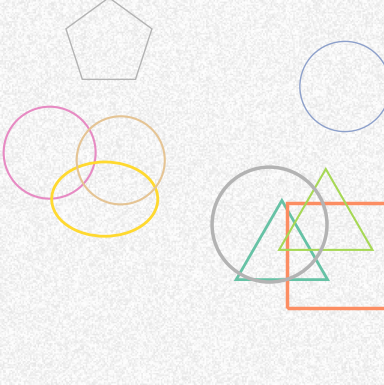[{"shape": "triangle", "thickness": 2, "radius": 0.69, "center": [0.732, 0.342]}, {"shape": "square", "thickness": 2.5, "radius": 0.68, "center": [0.882, 0.336]}, {"shape": "circle", "thickness": 1, "radius": 0.59, "center": [0.896, 0.775]}, {"shape": "circle", "thickness": 1.5, "radius": 0.6, "center": [0.129, 0.603]}, {"shape": "triangle", "thickness": 1.5, "radius": 0.7, "center": [0.846, 0.421]}, {"shape": "oval", "thickness": 2, "radius": 0.69, "center": [0.272, 0.483]}, {"shape": "circle", "thickness": 1.5, "radius": 0.57, "center": [0.314, 0.584]}, {"shape": "pentagon", "thickness": 1, "radius": 0.59, "center": [0.283, 0.889]}, {"shape": "circle", "thickness": 2.5, "radius": 0.75, "center": [0.7, 0.417]}]